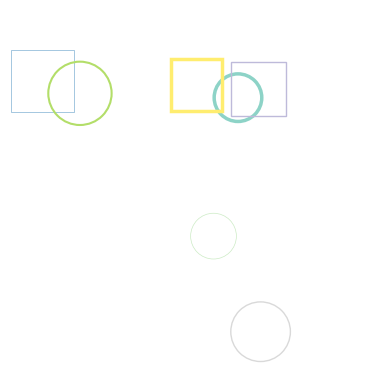[{"shape": "circle", "thickness": 2.5, "radius": 0.31, "center": [0.618, 0.746]}, {"shape": "square", "thickness": 1, "radius": 0.36, "center": [0.672, 0.769]}, {"shape": "square", "thickness": 0.5, "radius": 0.41, "center": [0.11, 0.79]}, {"shape": "circle", "thickness": 1.5, "radius": 0.41, "center": [0.208, 0.758]}, {"shape": "circle", "thickness": 1, "radius": 0.39, "center": [0.677, 0.138]}, {"shape": "circle", "thickness": 0.5, "radius": 0.3, "center": [0.555, 0.387]}, {"shape": "square", "thickness": 2.5, "radius": 0.33, "center": [0.51, 0.779]}]